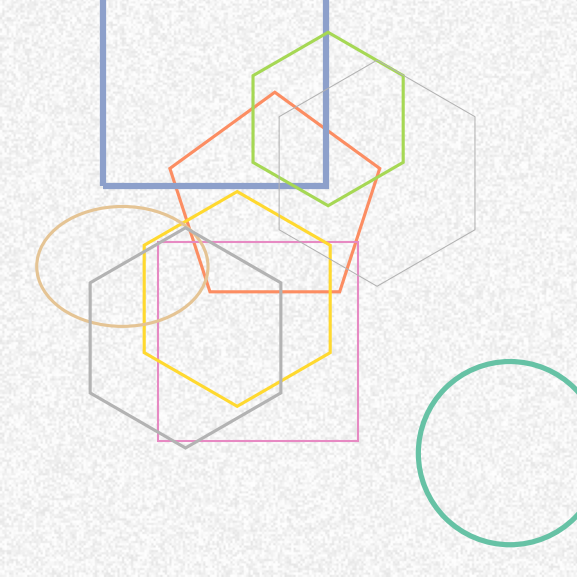[{"shape": "circle", "thickness": 2.5, "radius": 0.79, "center": [0.883, 0.214]}, {"shape": "pentagon", "thickness": 1.5, "radius": 0.96, "center": [0.476, 0.648]}, {"shape": "square", "thickness": 3, "radius": 0.97, "center": [0.371, 0.87]}, {"shape": "square", "thickness": 1, "radius": 0.86, "center": [0.447, 0.408]}, {"shape": "hexagon", "thickness": 1.5, "radius": 0.75, "center": [0.568, 0.793]}, {"shape": "hexagon", "thickness": 1.5, "radius": 0.93, "center": [0.411, 0.481]}, {"shape": "oval", "thickness": 1.5, "radius": 0.74, "center": [0.212, 0.538]}, {"shape": "hexagon", "thickness": 1.5, "radius": 0.95, "center": [0.321, 0.414]}, {"shape": "hexagon", "thickness": 0.5, "radius": 0.98, "center": [0.653, 0.699]}]